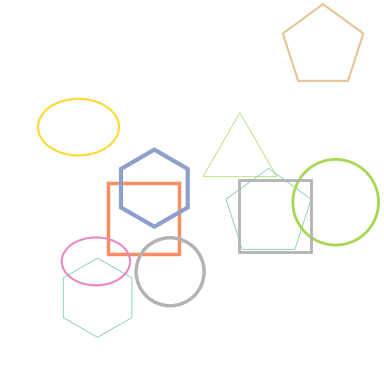[{"shape": "pentagon", "thickness": 0.5, "radius": 0.58, "center": [0.698, 0.447]}, {"shape": "hexagon", "thickness": 0.5, "radius": 0.51, "center": [0.253, 0.227]}, {"shape": "square", "thickness": 2.5, "radius": 0.46, "center": [0.372, 0.433]}, {"shape": "hexagon", "thickness": 3, "radius": 0.5, "center": [0.401, 0.511]}, {"shape": "oval", "thickness": 1.5, "radius": 0.44, "center": [0.249, 0.321]}, {"shape": "triangle", "thickness": 0.5, "radius": 0.55, "center": [0.623, 0.597]}, {"shape": "circle", "thickness": 2, "radius": 0.56, "center": [0.872, 0.475]}, {"shape": "oval", "thickness": 1.5, "radius": 0.53, "center": [0.204, 0.67]}, {"shape": "pentagon", "thickness": 1.5, "radius": 0.55, "center": [0.839, 0.879]}, {"shape": "circle", "thickness": 2.5, "radius": 0.44, "center": [0.442, 0.294]}, {"shape": "square", "thickness": 2, "radius": 0.47, "center": [0.715, 0.439]}]